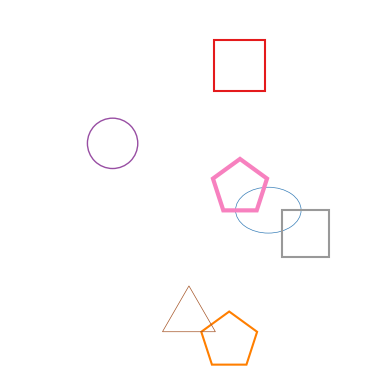[{"shape": "square", "thickness": 1.5, "radius": 0.33, "center": [0.622, 0.829]}, {"shape": "oval", "thickness": 0.5, "radius": 0.43, "center": [0.697, 0.454]}, {"shape": "circle", "thickness": 1, "radius": 0.33, "center": [0.292, 0.628]}, {"shape": "pentagon", "thickness": 1.5, "radius": 0.38, "center": [0.595, 0.115]}, {"shape": "triangle", "thickness": 0.5, "radius": 0.4, "center": [0.491, 0.178]}, {"shape": "pentagon", "thickness": 3, "radius": 0.37, "center": [0.623, 0.513]}, {"shape": "square", "thickness": 1.5, "radius": 0.31, "center": [0.793, 0.394]}]